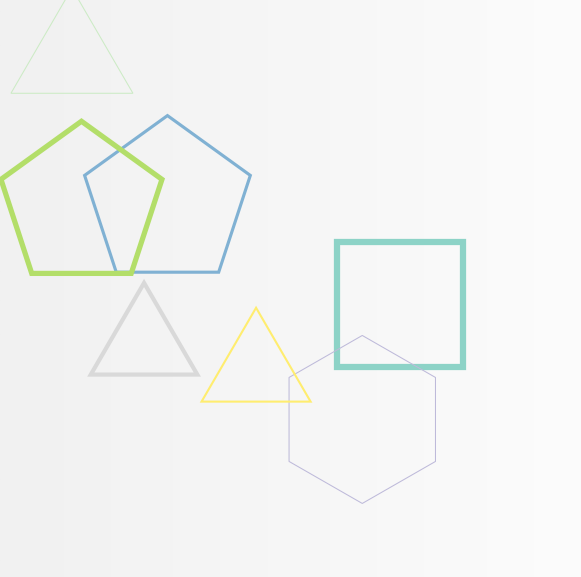[{"shape": "square", "thickness": 3, "radius": 0.54, "center": [0.688, 0.472]}, {"shape": "hexagon", "thickness": 0.5, "radius": 0.73, "center": [0.623, 0.273]}, {"shape": "pentagon", "thickness": 1.5, "radius": 0.75, "center": [0.288, 0.649]}, {"shape": "pentagon", "thickness": 2.5, "radius": 0.73, "center": [0.14, 0.644]}, {"shape": "triangle", "thickness": 2, "radius": 0.53, "center": [0.248, 0.403]}, {"shape": "triangle", "thickness": 0.5, "radius": 0.61, "center": [0.124, 0.898]}, {"shape": "triangle", "thickness": 1, "radius": 0.54, "center": [0.441, 0.358]}]